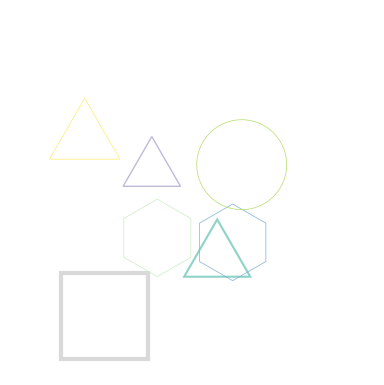[{"shape": "triangle", "thickness": 1.5, "radius": 0.5, "center": [0.564, 0.331]}, {"shape": "triangle", "thickness": 1, "radius": 0.43, "center": [0.394, 0.559]}, {"shape": "hexagon", "thickness": 0.5, "radius": 0.5, "center": [0.604, 0.371]}, {"shape": "circle", "thickness": 0.5, "radius": 0.58, "center": [0.628, 0.572]}, {"shape": "square", "thickness": 3, "radius": 0.56, "center": [0.272, 0.179]}, {"shape": "hexagon", "thickness": 0.5, "radius": 0.5, "center": [0.409, 0.382]}, {"shape": "triangle", "thickness": 0.5, "radius": 0.53, "center": [0.22, 0.639]}]